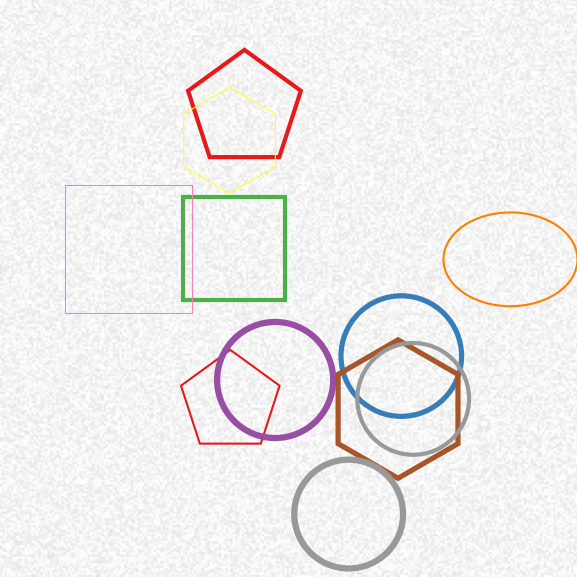[{"shape": "pentagon", "thickness": 1, "radius": 0.45, "center": [0.399, 0.304]}, {"shape": "pentagon", "thickness": 2, "radius": 0.51, "center": [0.423, 0.81]}, {"shape": "circle", "thickness": 2.5, "radius": 0.52, "center": [0.695, 0.383]}, {"shape": "square", "thickness": 2, "radius": 0.44, "center": [0.405, 0.569]}, {"shape": "circle", "thickness": 3, "radius": 0.5, "center": [0.476, 0.341]}, {"shape": "oval", "thickness": 1, "radius": 0.58, "center": [0.884, 0.55]}, {"shape": "hexagon", "thickness": 0.5, "radius": 0.46, "center": [0.397, 0.756]}, {"shape": "hexagon", "thickness": 2.5, "radius": 0.6, "center": [0.689, 0.291]}, {"shape": "square", "thickness": 0.5, "radius": 0.55, "center": [0.222, 0.568]}, {"shape": "circle", "thickness": 2, "radius": 0.48, "center": [0.715, 0.308]}, {"shape": "circle", "thickness": 3, "radius": 0.47, "center": [0.604, 0.109]}]